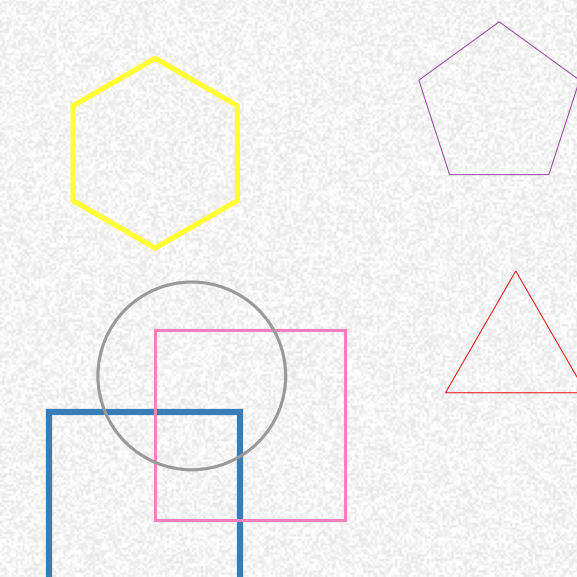[{"shape": "triangle", "thickness": 0.5, "radius": 0.7, "center": [0.893, 0.389]}, {"shape": "square", "thickness": 3, "radius": 0.82, "center": [0.25, 0.121]}, {"shape": "pentagon", "thickness": 0.5, "radius": 0.73, "center": [0.864, 0.815]}, {"shape": "hexagon", "thickness": 2.5, "radius": 0.82, "center": [0.269, 0.734]}, {"shape": "square", "thickness": 1.5, "radius": 0.82, "center": [0.432, 0.263]}, {"shape": "circle", "thickness": 1.5, "radius": 0.81, "center": [0.332, 0.348]}]